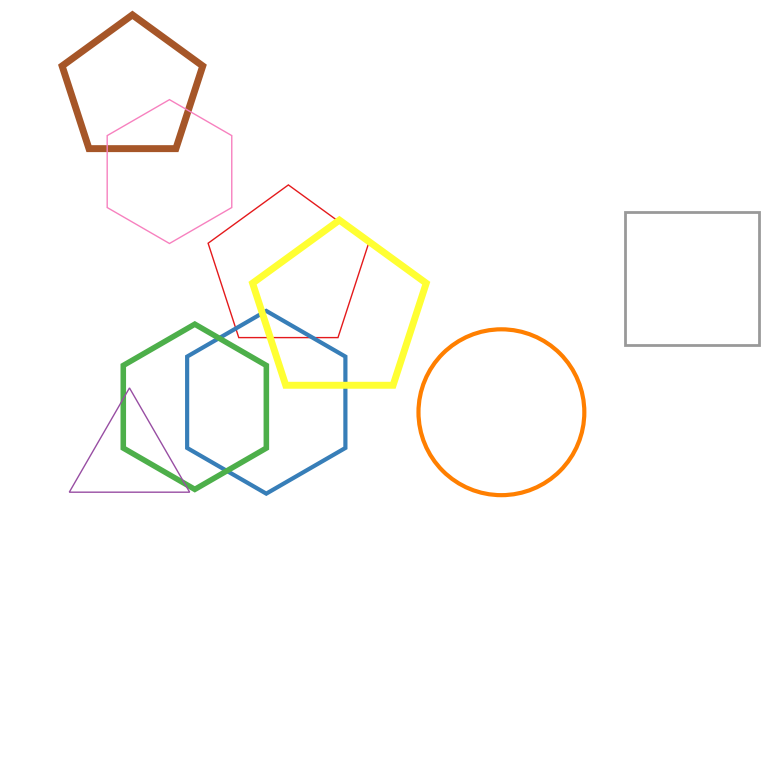[{"shape": "pentagon", "thickness": 0.5, "radius": 0.55, "center": [0.375, 0.65]}, {"shape": "hexagon", "thickness": 1.5, "radius": 0.59, "center": [0.346, 0.478]}, {"shape": "hexagon", "thickness": 2, "radius": 0.54, "center": [0.253, 0.472]}, {"shape": "triangle", "thickness": 0.5, "radius": 0.45, "center": [0.168, 0.406]}, {"shape": "circle", "thickness": 1.5, "radius": 0.54, "center": [0.651, 0.465]}, {"shape": "pentagon", "thickness": 2.5, "radius": 0.59, "center": [0.441, 0.596]}, {"shape": "pentagon", "thickness": 2.5, "radius": 0.48, "center": [0.172, 0.885]}, {"shape": "hexagon", "thickness": 0.5, "radius": 0.47, "center": [0.22, 0.777]}, {"shape": "square", "thickness": 1, "radius": 0.43, "center": [0.898, 0.638]}]